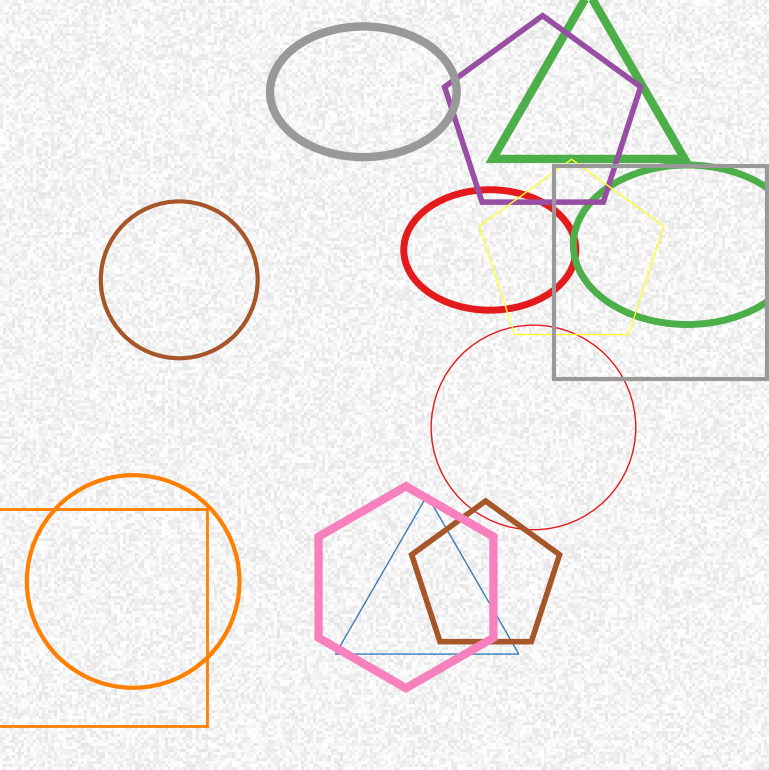[{"shape": "circle", "thickness": 0.5, "radius": 0.66, "center": [0.693, 0.445]}, {"shape": "oval", "thickness": 2.5, "radius": 0.56, "center": [0.636, 0.675]}, {"shape": "triangle", "thickness": 0.5, "radius": 0.69, "center": [0.555, 0.219]}, {"shape": "triangle", "thickness": 3, "radius": 0.72, "center": [0.764, 0.866]}, {"shape": "oval", "thickness": 2.5, "radius": 0.74, "center": [0.893, 0.682]}, {"shape": "pentagon", "thickness": 2, "radius": 0.67, "center": [0.705, 0.846]}, {"shape": "square", "thickness": 1, "radius": 0.7, "center": [0.128, 0.198]}, {"shape": "circle", "thickness": 1.5, "radius": 0.69, "center": [0.173, 0.245]}, {"shape": "pentagon", "thickness": 0.5, "radius": 0.63, "center": [0.742, 0.667]}, {"shape": "circle", "thickness": 1.5, "radius": 0.51, "center": [0.233, 0.637]}, {"shape": "pentagon", "thickness": 2, "radius": 0.51, "center": [0.631, 0.248]}, {"shape": "hexagon", "thickness": 3, "radius": 0.66, "center": [0.527, 0.237]}, {"shape": "square", "thickness": 1.5, "radius": 0.69, "center": [0.858, 0.646]}, {"shape": "oval", "thickness": 3, "radius": 0.61, "center": [0.472, 0.881]}]